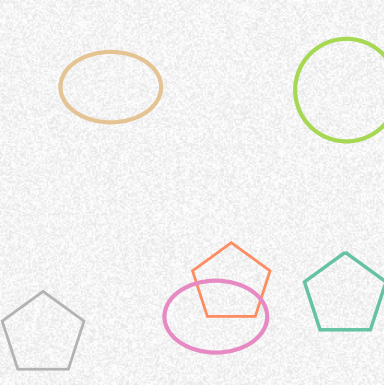[{"shape": "pentagon", "thickness": 2.5, "radius": 0.56, "center": [0.897, 0.233]}, {"shape": "pentagon", "thickness": 2, "radius": 0.53, "center": [0.601, 0.264]}, {"shape": "oval", "thickness": 3, "radius": 0.67, "center": [0.561, 0.178]}, {"shape": "circle", "thickness": 3, "radius": 0.67, "center": [0.9, 0.766]}, {"shape": "oval", "thickness": 3, "radius": 0.65, "center": [0.288, 0.774]}, {"shape": "pentagon", "thickness": 2, "radius": 0.56, "center": [0.112, 0.131]}]